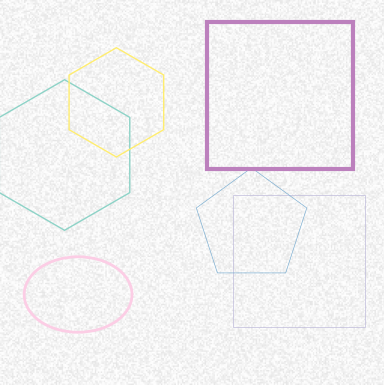[{"shape": "hexagon", "thickness": 1, "radius": 0.98, "center": [0.168, 0.597]}, {"shape": "square", "thickness": 0.5, "radius": 0.86, "center": [0.777, 0.322]}, {"shape": "pentagon", "thickness": 0.5, "radius": 0.75, "center": [0.653, 0.413]}, {"shape": "oval", "thickness": 2, "radius": 0.7, "center": [0.203, 0.235]}, {"shape": "square", "thickness": 3, "radius": 0.95, "center": [0.727, 0.751]}, {"shape": "hexagon", "thickness": 1, "radius": 0.71, "center": [0.302, 0.734]}]